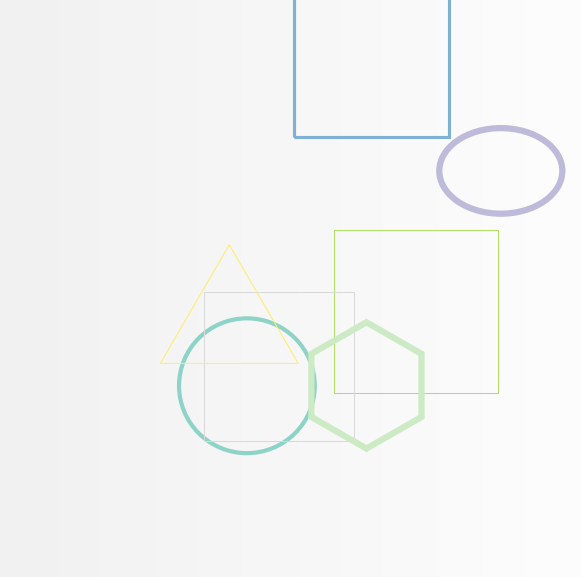[{"shape": "circle", "thickness": 2, "radius": 0.58, "center": [0.425, 0.331]}, {"shape": "oval", "thickness": 3, "radius": 0.53, "center": [0.862, 0.703]}, {"shape": "square", "thickness": 1.5, "radius": 0.67, "center": [0.639, 0.895]}, {"shape": "square", "thickness": 0.5, "radius": 0.7, "center": [0.716, 0.46]}, {"shape": "square", "thickness": 0.5, "radius": 0.64, "center": [0.48, 0.364]}, {"shape": "hexagon", "thickness": 3, "radius": 0.55, "center": [0.63, 0.332]}, {"shape": "triangle", "thickness": 0.5, "radius": 0.68, "center": [0.394, 0.438]}]